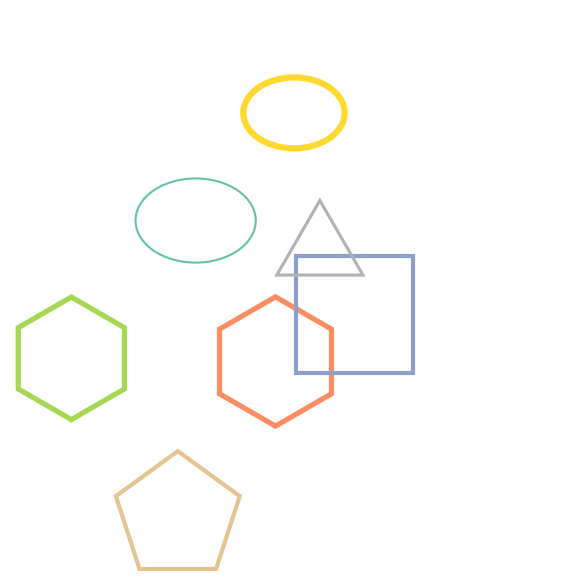[{"shape": "oval", "thickness": 1, "radius": 0.52, "center": [0.339, 0.617]}, {"shape": "hexagon", "thickness": 2.5, "radius": 0.56, "center": [0.477, 0.373]}, {"shape": "square", "thickness": 2, "radius": 0.51, "center": [0.613, 0.455]}, {"shape": "hexagon", "thickness": 2.5, "radius": 0.53, "center": [0.124, 0.379]}, {"shape": "oval", "thickness": 3, "radius": 0.44, "center": [0.509, 0.804]}, {"shape": "pentagon", "thickness": 2, "radius": 0.56, "center": [0.308, 0.105]}, {"shape": "triangle", "thickness": 1.5, "radius": 0.43, "center": [0.554, 0.566]}]